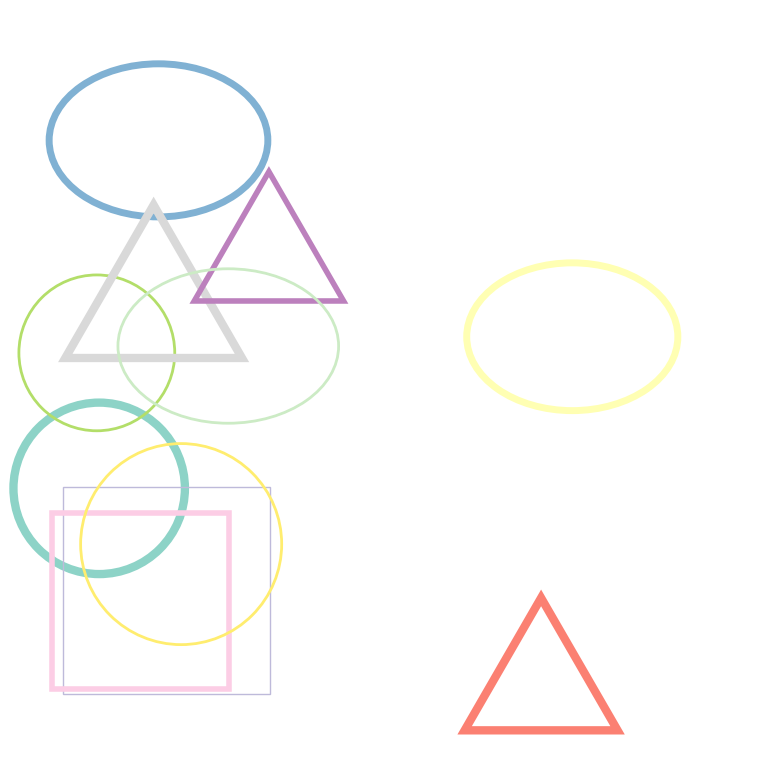[{"shape": "circle", "thickness": 3, "radius": 0.56, "center": [0.129, 0.366]}, {"shape": "oval", "thickness": 2.5, "radius": 0.69, "center": [0.743, 0.563]}, {"shape": "square", "thickness": 0.5, "radius": 0.67, "center": [0.216, 0.234]}, {"shape": "triangle", "thickness": 3, "radius": 0.57, "center": [0.703, 0.109]}, {"shape": "oval", "thickness": 2.5, "radius": 0.71, "center": [0.206, 0.818]}, {"shape": "circle", "thickness": 1, "radius": 0.51, "center": [0.126, 0.542]}, {"shape": "square", "thickness": 2, "radius": 0.57, "center": [0.182, 0.22]}, {"shape": "triangle", "thickness": 3, "radius": 0.66, "center": [0.2, 0.601]}, {"shape": "triangle", "thickness": 2, "radius": 0.56, "center": [0.349, 0.665]}, {"shape": "oval", "thickness": 1, "radius": 0.72, "center": [0.296, 0.551]}, {"shape": "circle", "thickness": 1, "radius": 0.65, "center": [0.235, 0.293]}]